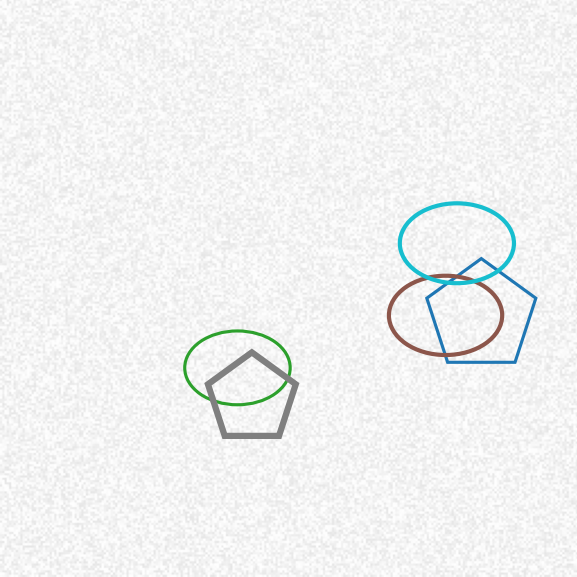[{"shape": "pentagon", "thickness": 1.5, "radius": 0.5, "center": [0.833, 0.452]}, {"shape": "oval", "thickness": 1.5, "radius": 0.46, "center": [0.411, 0.362]}, {"shape": "oval", "thickness": 2, "radius": 0.49, "center": [0.772, 0.453]}, {"shape": "pentagon", "thickness": 3, "radius": 0.4, "center": [0.436, 0.309]}, {"shape": "oval", "thickness": 2, "radius": 0.49, "center": [0.791, 0.578]}]